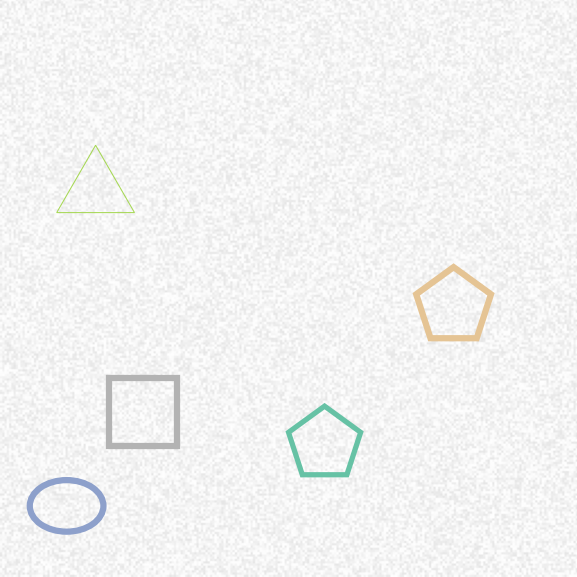[{"shape": "pentagon", "thickness": 2.5, "radius": 0.33, "center": [0.562, 0.23]}, {"shape": "oval", "thickness": 3, "radius": 0.32, "center": [0.115, 0.123]}, {"shape": "triangle", "thickness": 0.5, "radius": 0.39, "center": [0.166, 0.67]}, {"shape": "pentagon", "thickness": 3, "radius": 0.34, "center": [0.785, 0.469]}, {"shape": "square", "thickness": 3, "radius": 0.29, "center": [0.248, 0.286]}]